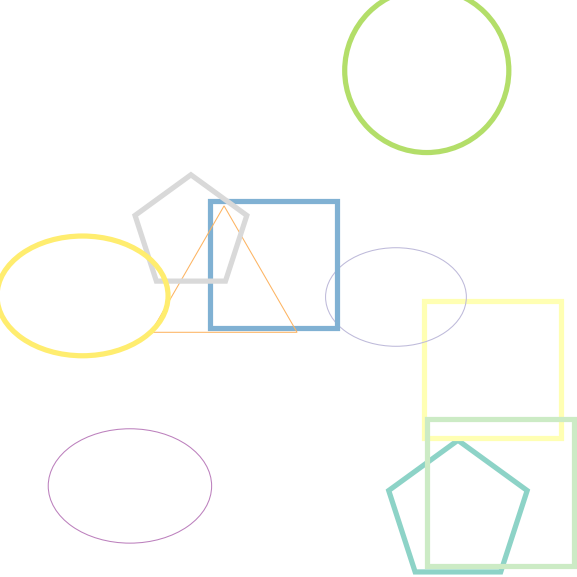[{"shape": "pentagon", "thickness": 2.5, "radius": 0.63, "center": [0.793, 0.111]}, {"shape": "square", "thickness": 2.5, "radius": 0.6, "center": [0.853, 0.359]}, {"shape": "oval", "thickness": 0.5, "radius": 0.61, "center": [0.686, 0.485]}, {"shape": "square", "thickness": 2.5, "radius": 0.55, "center": [0.474, 0.541]}, {"shape": "triangle", "thickness": 0.5, "radius": 0.73, "center": [0.388, 0.497]}, {"shape": "circle", "thickness": 2.5, "radius": 0.71, "center": [0.739, 0.877]}, {"shape": "pentagon", "thickness": 2.5, "radius": 0.51, "center": [0.331, 0.595]}, {"shape": "oval", "thickness": 0.5, "radius": 0.71, "center": [0.225, 0.158]}, {"shape": "square", "thickness": 2.5, "radius": 0.64, "center": [0.867, 0.147]}, {"shape": "oval", "thickness": 2.5, "radius": 0.74, "center": [0.143, 0.487]}]